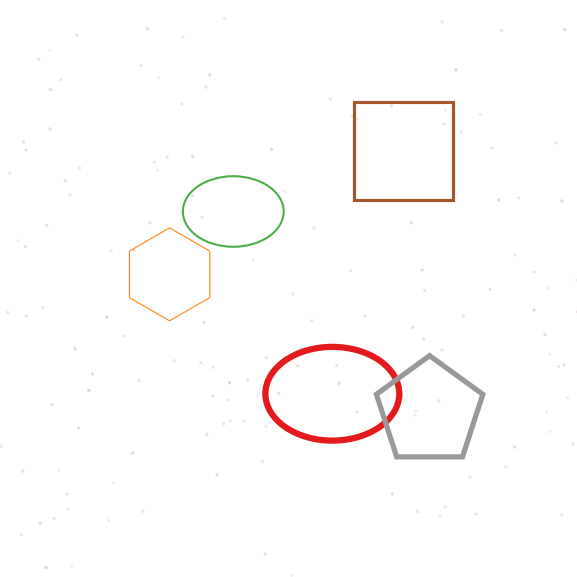[{"shape": "oval", "thickness": 3, "radius": 0.58, "center": [0.575, 0.317]}, {"shape": "oval", "thickness": 1, "radius": 0.44, "center": [0.404, 0.633]}, {"shape": "hexagon", "thickness": 0.5, "radius": 0.4, "center": [0.294, 0.524]}, {"shape": "square", "thickness": 1.5, "radius": 0.43, "center": [0.699, 0.737]}, {"shape": "pentagon", "thickness": 2.5, "radius": 0.48, "center": [0.744, 0.286]}]